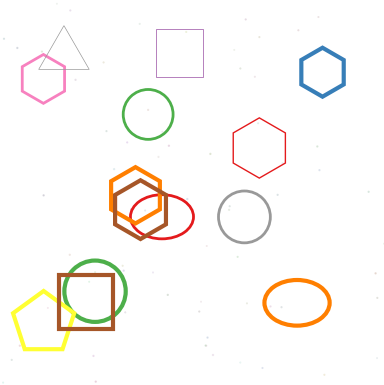[{"shape": "oval", "thickness": 2, "radius": 0.41, "center": [0.421, 0.437]}, {"shape": "hexagon", "thickness": 1, "radius": 0.39, "center": [0.674, 0.616]}, {"shape": "hexagon", "thickness": 3, "radius": 0.32, "center": [0.838, 0.812]}, {"shape": "circle", "thickness": 3, "radius": 0.4, "center": [0.247, 0.244]}, {"shape": "circle", "thickness": 2, "radius": 0.32, "center": [0.385, 0.703]}, {"shape": "square", "thickness": 0.5, "radius": 0.31, "center": [0.466, 0.863]}, {"shape": "hexagon", "thickness": 3, "radius": 0.37, "center": [0.352, 0.493]}, {"shape": "oval", "thickness": 3, "radius": 0.42, "center": [0.772, 0.213]}, {"shape": "pentagon", "thickness": 3, "radius": 0.42, "center": [0.113, 0.161]}, {"shape": "square", "thickness": 3, "radius": 0.35, "center": [0.223, 0.216]}, {"shape": "hexagon", "thickness": 3, "radius": 0.38, "center": [0.365, 0.455]}, {"shape": "hexagon", "thickness": 2, "radius": 0.32, "center": [0.113, 0.795]}, {"shape": "triangle", "thickness": 0.5, "radius": 0.38, "center": [0.166, 0.858]}, {"shape": "circle", "thickness": 2, "radius": 0.34, "center": [0.635, 0.437]}]